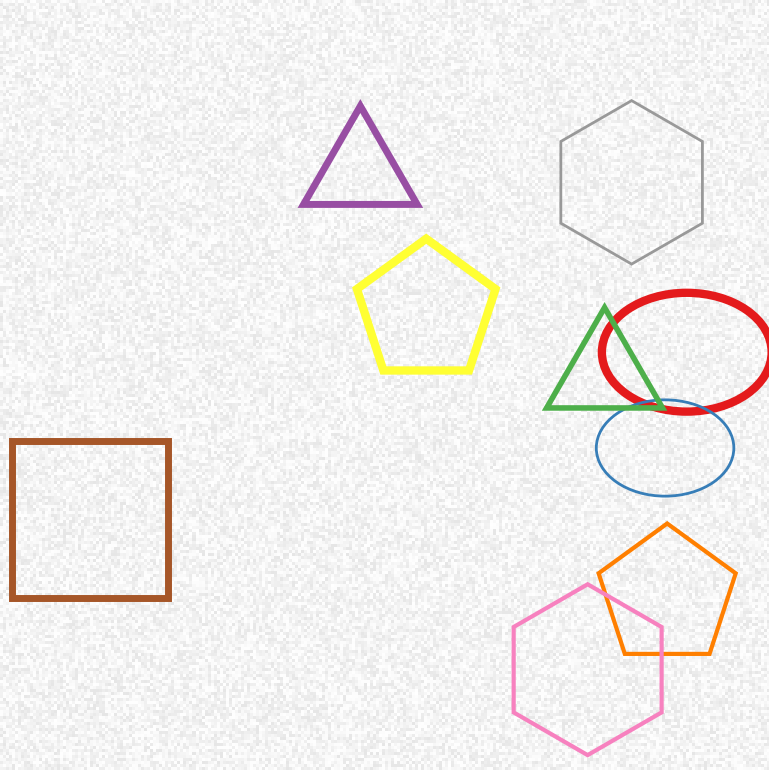[{"shape": "oval", "thickness": 3, "radius": 0.55, "center": [0.892, 0.543]}, {"shape": "oval", "thickness": 1, "radius": 0.45, "center": [0.864, 0.418]}, {"shape": "triangle", "thickness": 2, "radius": 0.43, "center": [0.785, 0.514]}, {"shape": "triangle", "thickness": 2.5, "radius": 0.43, "center": [0.468, 0.777]}, {"shape": "pentagon", "thickness": 1.5, "radius": 0.47, "center": [0.866, 0.227]}, {"shape": "pentagon", "thickness": 3, "radius": 0.47, "center": [0.554, 0.595]}, {"shape": "square", "thickness": 2.5, "radius": 0.51, "center": [0.117, 0.325]}, {"shape": "hexagon", "thickness": 1.5, "radius": 0.55, "center": [0.763, 0.13]}, {"shape": "hexagon", "thickness": 1, "radius": 0.53, "center": [0.82, 0.763]}]